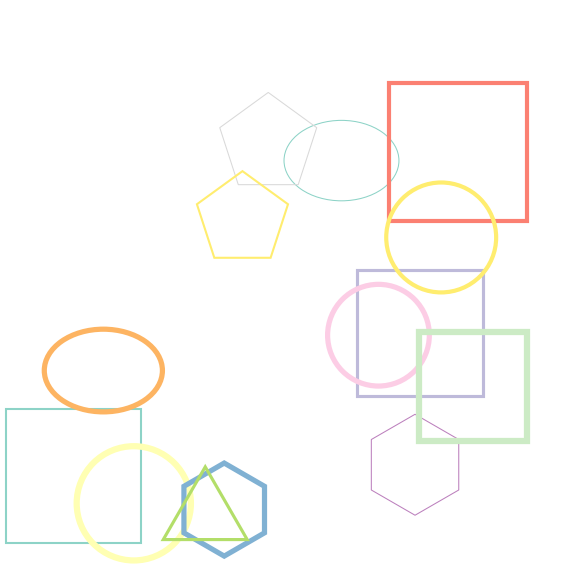[{"shape": "square", "thickness": 1, "radius": 0.58, "center": [0.127, 0.175]}, {"shape": "oval", "thickness": 0.5, "radius": 0.5, "center": [0.591, 0.721]}, {"shape": "circle", "thickness": 3, "radius": 0.49, "center": [0.232, 0.128]}, {"shape": "square", "thickness": 1.5, "radius": 0.55, "center": [0.727, 0.423]}, {"shape": "square", "thickness": 2, "radius": 0.6, "center": [0.793, 0.736]}, {"shape": "hexagon", "thickness": 2.5, "radius": 0.4, "center": [0.388, 0.117]}, {"shape": "oval", "thickness": 2.5, "radius": 0.51, "center": [0.179, 0.358]}, {"shape": "triangle", "thickness": 1.5, "radius": 0.42, "center": [0.355, 0.107]}, {"shape": "circle", "thickness": 2.5, "radius": 0.44, "center": [0.655, 0.419]}, {"shape": "pentagon", "thickness": 0.5, "radius": 0.44, "center": [0.464, 0.751]}, {"shape": "hexagon", "thickness": 0.5, "radius": 0.44, "center": [0.719, 0.194]}, {"shape": "square", "thickness": 3, "radius": 0.47, "center": [0.819, 0.33]}, {"shape": "pentagon", "thickness": 1, "radius": 0.41, "center": [0.42, 0.62]}, {"shape": "circle", "thickness": 2, "radius": 0.48, "center": [0.764, 0.588]}]